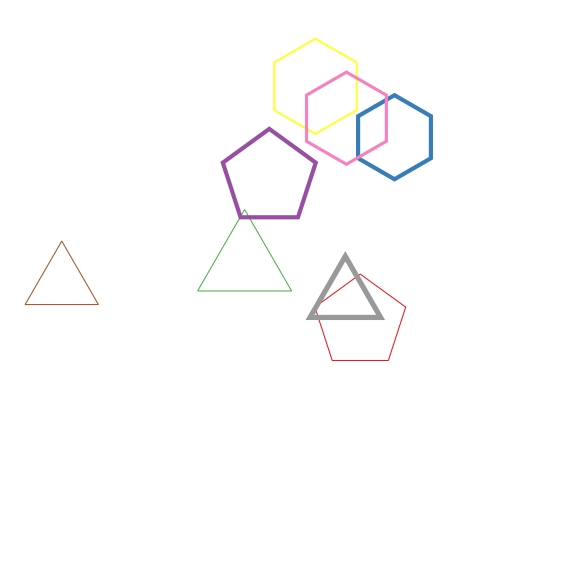[{"shape": "pentagon", "thickness": 0.5, "radius": 0.41, "center": [0.624, 0.442]}, {"shape": "hexagon", "thickness": 2, "radius": 0.36, "center": [0.683, 0.762]}, {"shape": "triangle", "thickness": 0.5, "radius": 0.47, "center": [0.424, 0.542]}, {"shape": "pentagon", "thickness": 2, "radius": 0.42, "center": [0.466, 0.691]}, {"shape": "hexagon", "thickness": 1, "radius": 0.41, "center": [0.546, 0.85]}, {"shape": "triangle", "thickness": 0.5, "radius": 0.37, "center": [0.107, 0.508]}, {"shape": "hexagon", "thickness": 1.5, "radius": 0.4, "center": [0.6, 0.794]}, {"shape": "triangle", "thickness": 2.5, "radius": 0.35, "center": [0.598, 0.485]}]